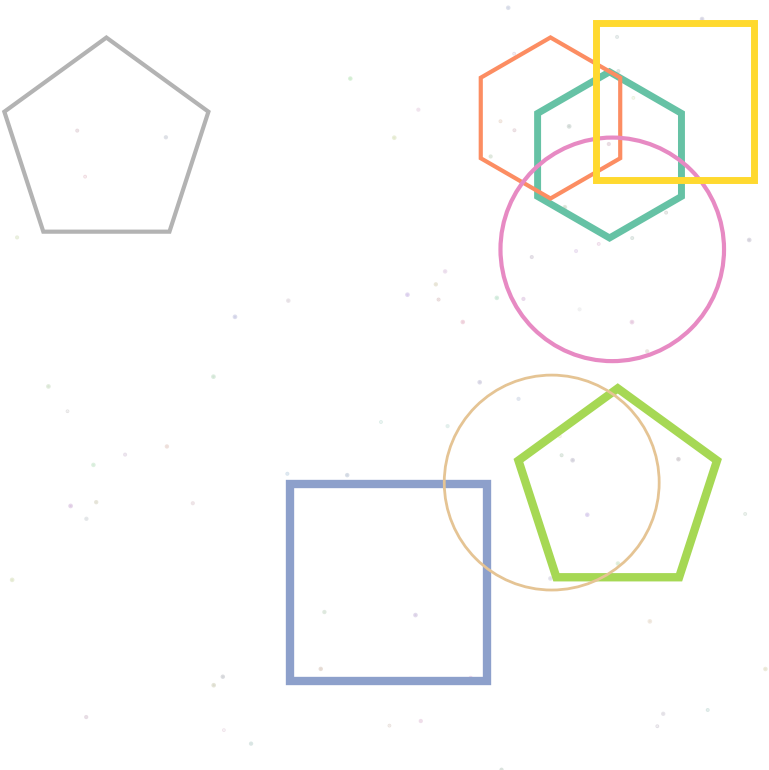[{"shape": "hexagon", "thickness": 2.5, "radius": 0.54, "center": [0.792, 0.799]}, {"shape": "hexagon", "thickness": 1.5, "radius": 0.52, "center": [0.715, 0.847]}, {"shape": "square", "thickness": 3, "radius": 0.64, "center": [0.504, 0.244]}, {"shape": "circle", "thickness": 1.5, "radius": 0.73, "center": [0.795, 0.676]}, {"shape": "pentagon", "thickness": 3, "radius": 0.68, "center": [0.802, 0.36]}, {"shape": "square", "thickness": 2.5, "radius": 0.51, "center": [0.876, 0.868]}, {"shape": "circle", "thickness": 1, "radius": 0.7, "center": [0.717, 0.373]}, {"shape": "pentagon", "thickness": 1.5, "radius": 0.7, "center": [0.138, 0.812]}]